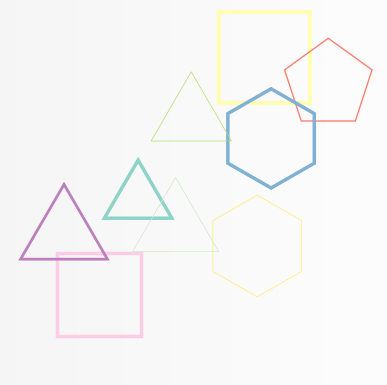[{"shape": "triangle", "thickness": 2.5, "radius": 0.5, "center": [0.356, 0.483]}, {"shape": "square", "thickness": 3, "radius": 0.59, "center": [0.682, 0.85]}, {"shape": "pentagon", "thickness": 1, "radius": 0.59, "center": [0.847, 0.782]}, {"shape": "hexagon", "thickness": 2.5, "radius": 0.64, "center": [0.7, 0.641]}, {"shape": "triangle", "thickness": 0.5, "radius": 0.6, "center": [0.494, 0.694]}, {"shape": "square", "thickness": 2.5, "radius": 0.54, "center": [0.256, 0.236]}, {"shape": "triangle", "thickness": 2, "radius": 0.65, "center": [0.165, 0.392]}, {"shape": "triangle", "thickness": 0.5, "radius": 0.64, "center": [0.453, 0.411]}, {"shape": "hexagon", "thickness": 0.5, "radius": 0.66, "center": [0.664, 0.361]}]